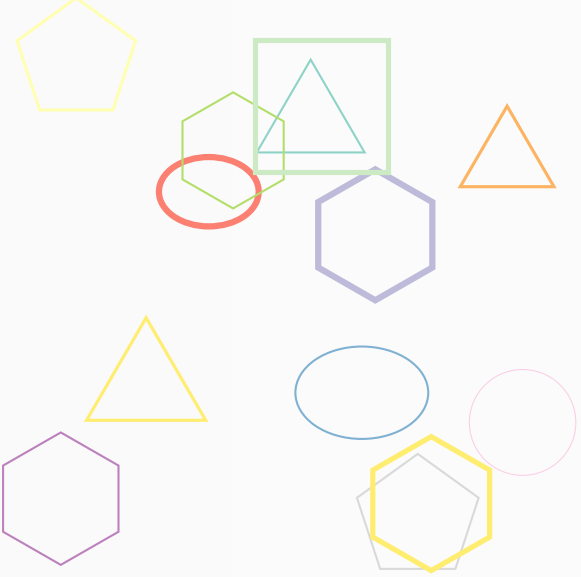[{"shape": "triangle", "thickness": 1, "radius": 0.54, "center": [0.534, 0.789]}, {"shape": "pentagon", "thickness": 1.5, "radius": 0.54, "center": [0.131, 0.895]}, {"shape": "hexagon", "thickness": 3, "radius": 0.57, "center": [0.646, 0.593]}, {"shape": "oval", "thickness": 3, "radius": 0.43, "center": [0.359, 0.667]}, {"shape": "oval", "thickness": 1, "radius": 0.57, "center": [0.622, 0.319]}, {"shape": "triangle", "thickness": 1.5, "radius": 0.47, "center": [0.872, 0.722]}, {"shape": "hexagon", "thickness": 1, "radius": 0.5, "center": [0.401, 0.739]}, {"shape": "circle", "thickness": 0.5, "radius": 0.46, "center": [0.899, 0.268]}, {"shape": "pentagon", "thickness": 1, "radius": 0.55, "center": [0.719, 0.103]}, {"shape": "hexagon", "thickness": 1, "radius": 0.57, "center": [0.105, 0.136]}, {"shape": "square", "thickness": 2.5, "radius": 0.57, "center": [0.553, 0.815]}, {"shape": "hexagon", "thickness": 2.5, "radius": 0.58, "center": [0.742, 0.127]}, {"shape": "triangle", "thickness": 1.5, "radius": 0.59, "center": [0.251, 0.331]}]